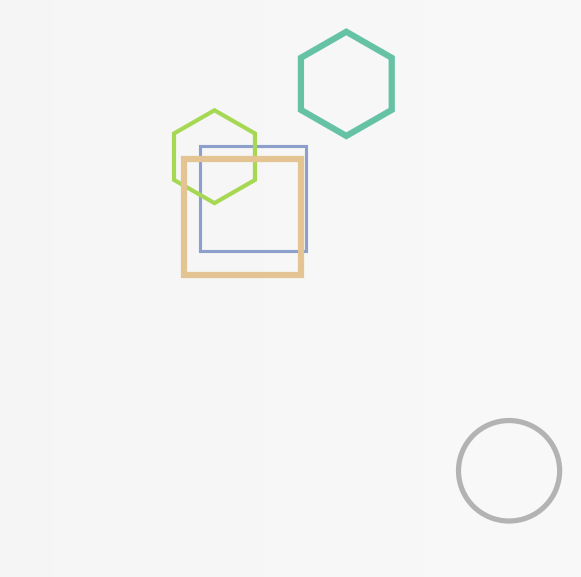[{"shape": "hexagon", "thickness": 3, "radius": 0.45, "center": [0.596, 0.854]}, {"shape": "square", "thickness": 1.5, "radius": 0.45, "center": [0.436, 0.656]}, {"shape": "hexagon", "thickness": 2, "radius": 0.4, "center": [0.369, 0.728]}, {"shape": "square", "thickness": 3, "radius": 0.5, "center": [0.417, 0.624]}, {"shape": "circle", "thickness": 2.5, "radius": 0.43, "center": [0.876, 0.184]}]